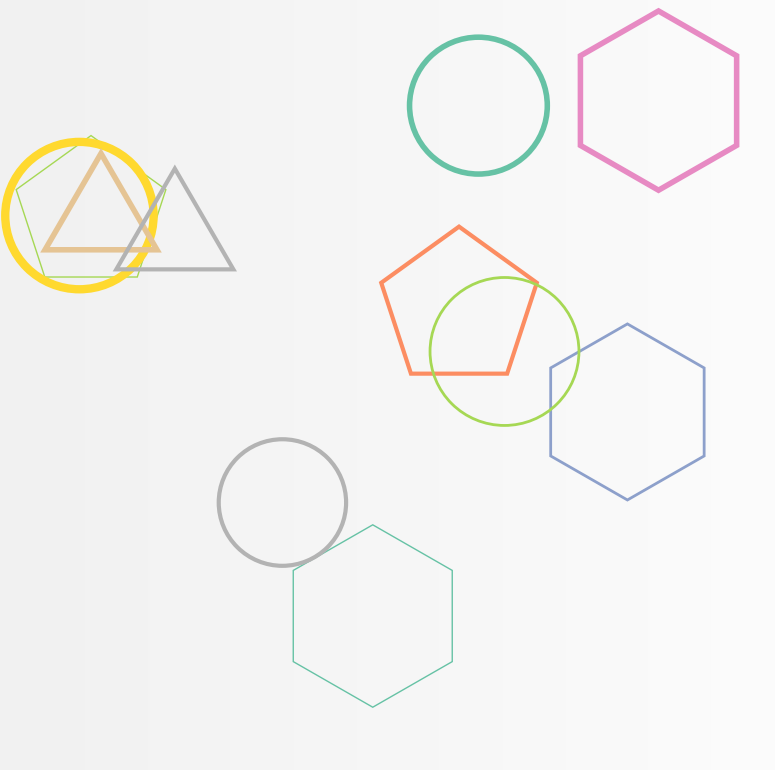[{"shape": "circle", "thickness": 2, "radius": 0.44, "center": [0.617, 0.863]}, {"shape": "hexagon", "thickness": 0.5, "radius": 0.59, "center": [0.481, 0.2]}, {"shape": "pentagon", "thickness": 1.5, "radius": 0.53, "center": [0.592, 0.6]}, {"shape": "hexagon", "thickness": 1, "radius": 0.57, "center": [0.81, 0.465]}, {"shape": "hexagon", "thickness": 2, "radius": 0.58, "center": [0.85, 0.869]}, {"shape": "circle", "thickness": 1, "radius": 0.48, "center": [0.651, 0.544]}, {"shape": "pentagon", "thickness": 0.5, "radius": 0.51, "center": [0.117, 0.722]}, {"shape": "circle", "thickness": 3, "radius": 0.48, "center": [0.102, 0.72]}, {"shape": "triangle", "thickness": 2, "radius": 0.42, "center": [0.13, 0.717]}, {"shape": "triangle", "thickness": 1.5, "radius": 0.44, "center": [0.226, 0.694]}, {"shape": "circle", "thickness": 1.5, "radius": 0.41, "center": [0.364, 0.347]}]